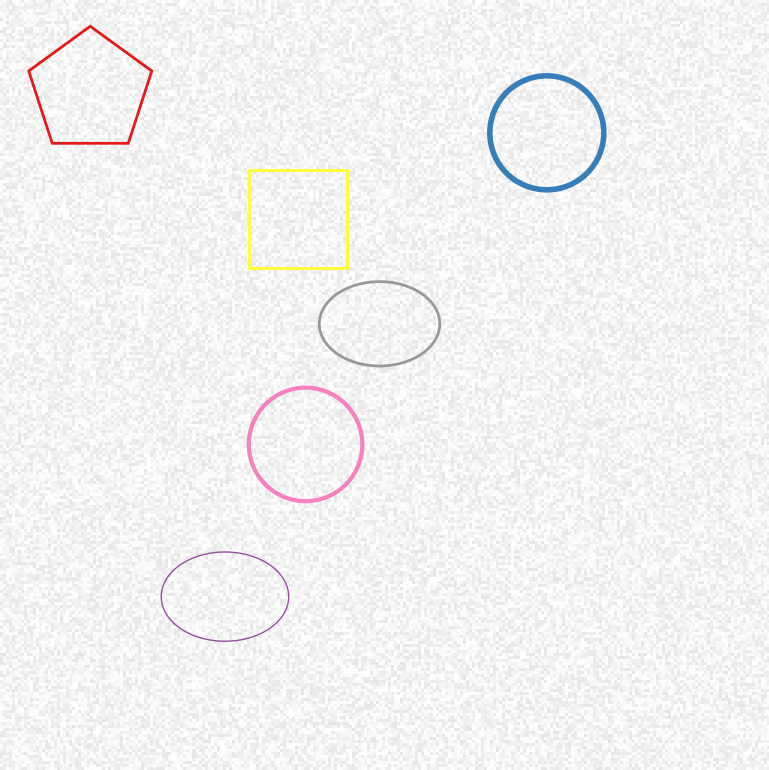[{"shape": "pentagon", "thickness": 1, "radius": 0.42, "center": [0.117, 0.882]}, {"shape": "circle", "thickness": 2, "radius": 0.37, "center": [0.71, 0.828]}, {"shape": "oval", "thickness": 0.5, "radius": 0.41, "center": [0.292, 0.225]}, {"shape": "square", "thickness": 1, "radius": 0.32, "center": [0.387, 0.716]}, {"shape": "circle", "thickness": 1.5, "radius": 0.37, "center": [0.397, 0.423]}, {"shape": "oval", "thickness": 1, "radius": 0.39, "center": [0.493, 0.579]}]